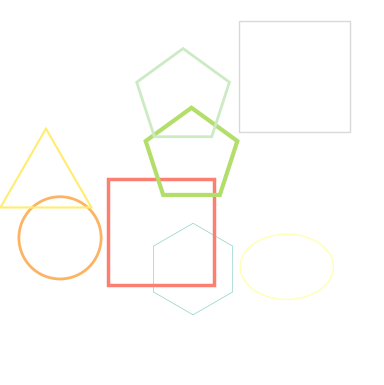[{"shape": "hexagon", "thickness": 0.5, "radius": 0.59, "center": [0.501, 0.301]}, {"shape": "oval", "thickness": 1, "radius": 0.61, "center": [0.745, 0.307]}, {"shape": "square", "thickness": 2.5, "radius": 0.69, "center": [0.418, 0.398]}, {"shape": "circle", "thickness": 2, "radius": 0.53, "center": [0.156, 0.382]}, {"shape": "pentagon", "thickness": 3, "radius": 0.63, "center": [0.497, 0.595]}, {"shape": "square", "thickness": 1, "radius": 0.72, "center": [0.765, 0.802]}, {"shape": "pentagon", "thickness": 2, "radius": 0.63, "center": [0.476, 0.747]}, {"shape": "triangle", "thickness": 1.5, "radius": 0.68, "center": [0.119, 0.529]}]